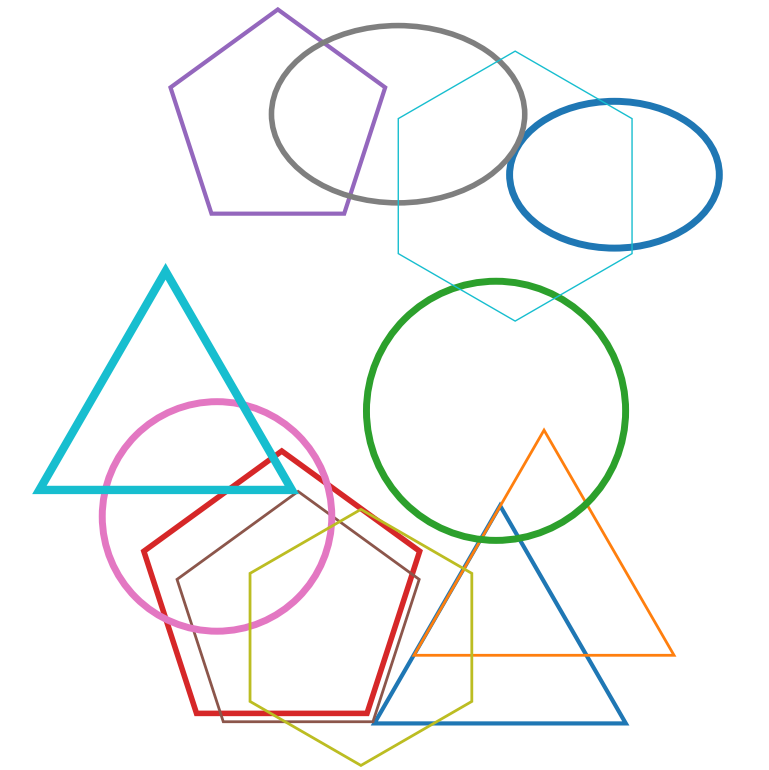[{"shape": "oval", "thickness": 2.5, "radius": 0.68, "center": [0.798, 0.773]}, {"shape": "triangle", "thickness": 1.5, "radius": 0.94, "center": [0.649, 0.155]}, {"shape": "triangle", "thickness": 1, "radius": 0.97, "center": [0.707, 0.246]}, {"shape": "circle", "thickness": 2.5, "radius": 0.84, "center": [0.644, 0.466]}, {"shape": "pentagon", "thickness": 2, "radius": 0.94, "center": [0.366, 0.226]}, {"shape": "pentagon", "thickness": 1.5, "radius": 0.73, "center": [0.361, 0.841]}, {"shape": "pentagon", "thickness": 1, "radius": 0.83, "center": [0.387, 0.196]}, {"shape": "circle", "thickness": 2.5, "radius": 0.75, "center": [0.282, 0.329]}, {"shape": "oval", "thickness": 2, "radius": 0.82, "center": [0.517, 0.852]}, {"shape": "hexagon", "thickness": 1, "radius": 0.83, "center": [0.469, 0.172]}, {"shape": "triangle", "thickness": 3, "radius": 0.95, "center": [0.215, 0.458]}, {"shape": "hexagon", "thickness": 0.5, "radius": 0.88, "center": [0.669, 0.758]}]